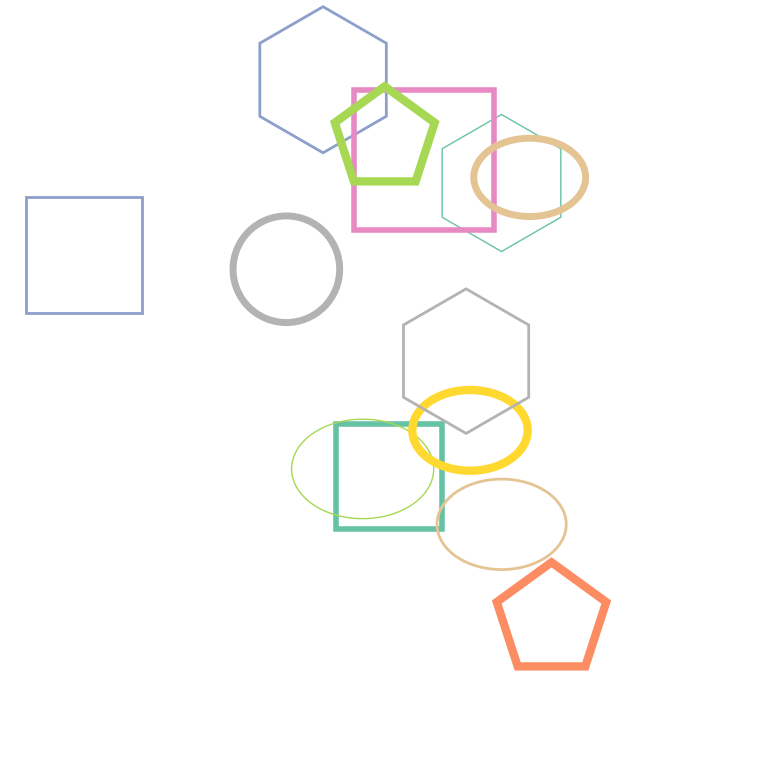[{"shape": "hexagon", "thickness": 0.5, "radius": 0.44, "center": [0.651, 0.762]}, {"shape": "square", "thickness": 2, "radius": 0.34, "center": [0.505, 0.381]}, {"shape": "pentagon", "thickness": 3, "radius": 0.37, "center": [0.716, 0.195]}, {"shape": "hexagon", "thickness": 1, "radius": 0.47, "center": [0.42, 0.896]}, {"shape": "square", "thickness": 1, "radius": 0.38, "center": [0.109, 0.668]}, {"shape": "square", "thickness": 2, "radius": 0.45, "center": [0.551, 0.792]}, {"shape": "oval", "thickness": 0.5, "radius": 0.46, "center": [0.471, 0.391]}, {"shape": "pentagon", "thickness": 3, "radius": 0.34, "center": [0.5, 0.82]}, {"shape": "oval", "thickness": 3, "radius": 0.37, "center": [0.61, 0.441]}, {"shape": "oval", "thickness": 2.5, "radius": 0.36, "center": [0.688, 0.77]}, {"shape": "oval", "thickness": 1, "radius": 0.42, "center": [0.651, 0.319]}, {"shape": "circle", "thickness": 2.5, "radius": 0.35, "center": [0.372, 0.65]}, {"shape": "hexagon", "thickness": 1, "radius": 0.47, "center": [0.605, 0.531]}]